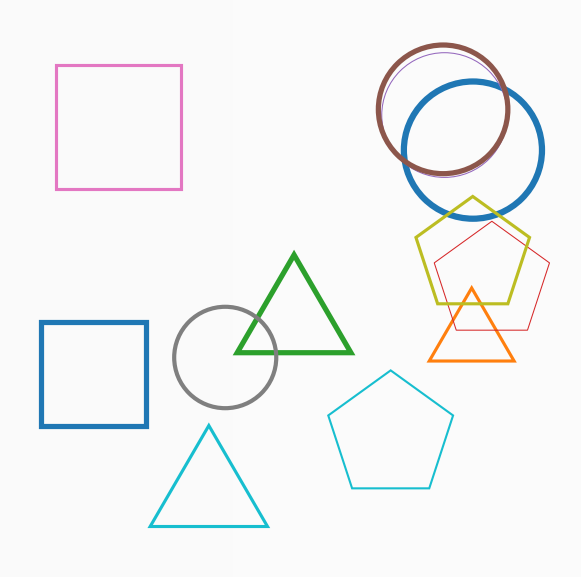[{"shape": "square", "thickness": 2.5, "radius": 0.45, "center": [0.16, 0.352]}, {"shape": "circle", "thickness": 3, "radius": 0.59, "center": [0.814, 0.739]}, {"shape": "triangle", "thickness": 1.5, "radius": 0.42, "center": [0.811, 0.416]}, {"shape": "triangle", "thickness": 2.5, "radius": 0.56, "center": [0.506, 0.445]}, {"shape": "pentagon", "thickness": 0.5, "radius": 0.52, "center": [0.846, 0.512]}, {"shape": "circle", "thickness": 0.5, "radius": 0.54, "center": [0.765, 0.8]}, {"shape": "circle", "thickness": 2.5, "radius": 0.56, "center": [0.762, 0.81]}, {"shape": "square", "thickness": 1.5, "radius": 0.54, "center": [0.204, 0.779]}, {"shape": "circle", "thickness": 2, "radius": 0.44, "center": [0.387, 0.38]}, {"shape": "pentagon", "thickness": 1.5, "radius": 0.51, "center": [0.813, 0.556]}, {"shape": "pentagon", "thickness": 1, "radius": 0.56, "center": [0.672, 0.245]}, {"shape": "triangle", "thickness": 1.5, "radius": 0.58, "center": [0.359, 0.146]}]